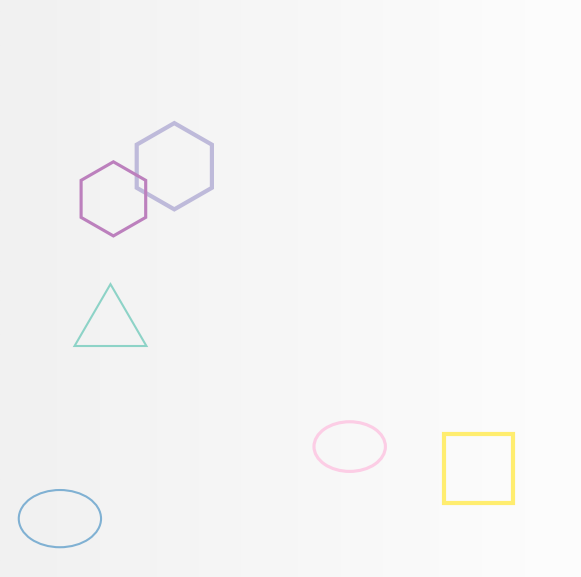[{"shape": "triangle", "thickness": 1, "radius": 0.36, "center": [0.19, 0.436]}, {"shape": "hexagon", "thickness": 2, "radius": 0.37, "center": [0.3, 0.711]}, {"shape": "oval", "thickness": 1, "radius": 0.35, "center": [0.103, 0.101]}, {"shape": "oval", "thickness": 1.5, "radius": 0.31, "center": [0.602, 0.226]}, {"shape": "hexagon", "thickness": 1.5, "radius": 0.32, "center": [0.195, 0.655]}, {"shape": "square", "thickness": 2, "radius": 0.3, "center": [0.823, 0.188]}]